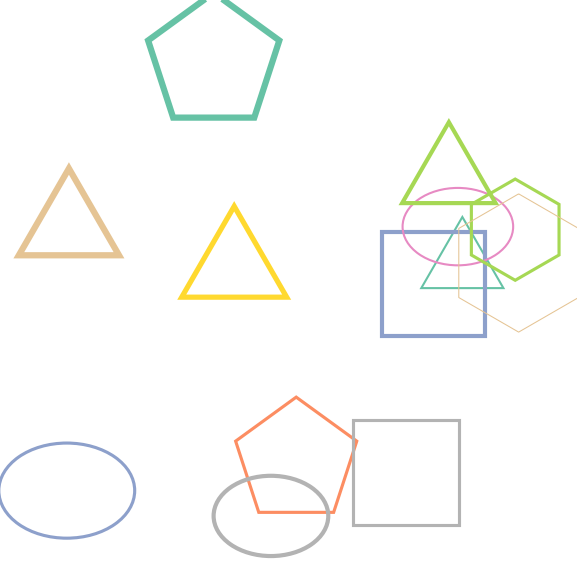[{"shape": "pentagon", "thickness": 3, "radius": 0.6, "center": [0.37, 0.892]}, {"shape": "triangle", "thickness": 1, "radius": 0.41, "center": [0.801, 0.541]}, {"shape": "pentagon", "thickness": 1.5, "radius": 0.55, "center": [0.513, 0.201]}, {"shape": "oval", "thickness": 1.5, "radius": 0.59, "center": [0.116, 0.15]}, {"shape": "square", "thickness": 2, "radius": 0.45, "center": [0.751, 0.507]}, {"shape": "oval", "thickness": 1, "radius": 0.48, "center": [0.793, 0.607]}, {"shape": "hexagon", "thickness": 1.5, "radius": 0.44, "center": [0.892, 0.601]}, {"shape": "triangle", "thickness": 2, "radius": 0.47, "center": [0.777, 0.694]}, {"shape": "triangle", "thickness": 2.5, "radius": 0.52, "center": [0.406, 0.537]}, {"shape": "hexagon", "thickness": 0.5, "radius": 0.6, "center": [0.898, 0.544]}, {"shape": "triangle", "thickness": 3, "radius": 0.5, "center": [0.119, 0.607]}, {"shape": "oval", "thickness": 2, "radius": 0.5, "center": [0.469, 0.106]}, {"shape": "square", "thickness": 1.5, "radius": 0.46, "center": [0.703, 0.182]}]